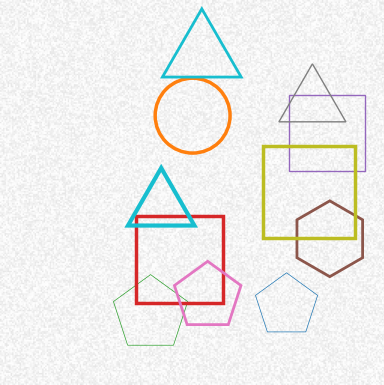[{"shape": "pentagon", "thickness": 0.5, "radius": 0.42, "center": [0.744, 0.207]}, {"shape": "circle", "thickness": 2.5, "radius": 0.49, "center": [0.5, 0.7]}, {"shape": "pentagon", "thickness": 0.5, "radius": 0.51, "center": [0.391, 0.185]}, {"shape": "square", "thickness": 2.5, "radius": 0.56, "center": [0.467, 0.325]}, {"shape": "square", "thickness": 1, "radius": 0.49, "center": [0.849, 0.655]}, {"shape": "hexagon", "thickness": 2, "radius": 0.49, "center": [0.857, 0.38]}, {"shape": "pentagon", "thickness": 2, "radius": 0.45, "center": [0.539, 0.23]}, {"shape": "triangle", "thickness": 1, "radius": 0.5, "center": [0.811, 0.734]}, {"shape": "square", "thickness": 2.5, "radius": 0.6, "center": [0.802, 0.501]}, {"shape": "triangle", "thickness": 3, "radius": 0.5, "center": [0.419, 0.464]}, {"shape": "triangle", "thickness": 2, "radius": 0.59, "center": [0.524, 0.859]}]